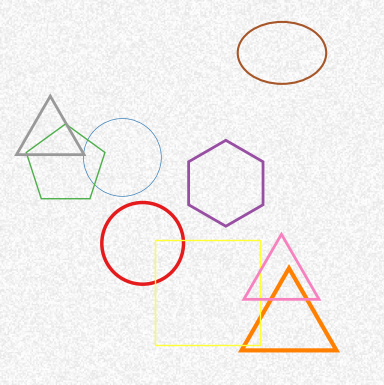[{"shape": "circle", "thickness": 2.5, "radius": 0.53, "center": [0.371, 0.368]}, {"shape": "circle", "thickness": 0.5, "radius": 0.51, "center": [0.318, 0.591]}, {"shape": "pentagon", "thickness": 1, "radius": 0.54, "center": [0.17, 0.571]}, {"shape": "hexagon", "thickness": 2, "radius": 0.56, "center": [0.587, 0.524]}, {"shape": "triangle", "thickness": 3, "radius": 0.71, "center": [0.751, 0.161]}, {"shape": "square", "thickness": 1, "radius": 0.68, "center": [0.54, 0.24]}, {"shape": "oval", "thickness": 1.5, "radius": 0.57, "center": [0.732, 0.863]}, {"shape": "triangle", "thickness": 2, "radius": 0.56, "center": [0.731, 0.279]}, {"shape": "triangle", "thickness": 2, "radius": 0.51, "center": [0.131, 0.649]}]